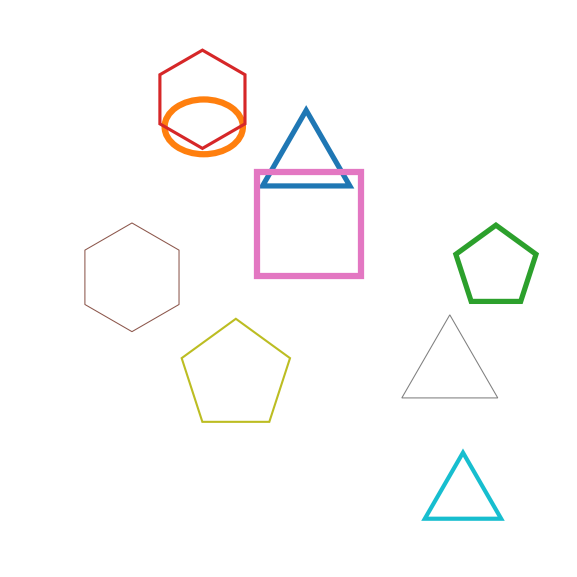[{"shape": "triangle", "thickness": 2.5, "radius": 0.44, "center": [0.53, 0.721]}, {"shape": "oval", "thickness": 3, "radius": 0.34, "center": [0.353, 0.779]}, {"shape": "pentagon", "thickness": 2.5, "radius": 0.36, "center": [0.859, 0.536]}, {"shape": "hexagon", "thickness": 1.5, "radius": 0.43, "center": [0.351, 0.827]}, {"shape": "hexagon", "thickness": 0.5, "radius": 0.47, "center": [0.229, 0.519]}, {"shape": "square", "thickness": 3, "radius": 0.45, "center": [0.536, 0.611]}, {"shape": "triangle", "thickness": 0.5, "radius": 0.48, "center": [0.779, 0.358]}, {"shape": "pentagon", "thickness": 1, "radius": 0.49, "center": [0.408, 0.348]}, {"shape": "triangle", "thickness": 2, "radius": 0.38, "center": [0.802, 0.139]}]